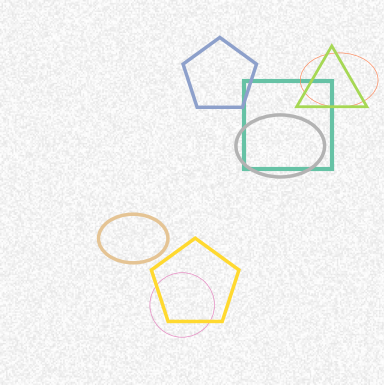[{"shape": "square", "thickness": 3, "radius": 0.57, "center": [0.748, 0.675]}, {"shape": "oval", "thickness": 0.5, "radius": 0.5, "center": [0.881, 0.792]}, {"shape": "pentagon", "thickness": 2.5, "radius": 0.5, "center": [0.571, 0.802]}, {"shape": "circle", "thickness": 0.5, "radius": 0.42, "center": [0.473, 0.208]}, {"shape": "triangle", "thickness": 2, "radius": 0.53, "center": [0.862, 0.775]}, {"shape": "pentagon", "thickness": 2.5, "radius": 0.6, "center": [0.507, 0.262]}, {"shape": "oval", "thickness": 2.5, "radius": 0.45, "center": [0.346, 0.38]}, {"shape": "oval", "thickness": 2.5, "radius": 0.58, "center": [0.728, 0.621]}]